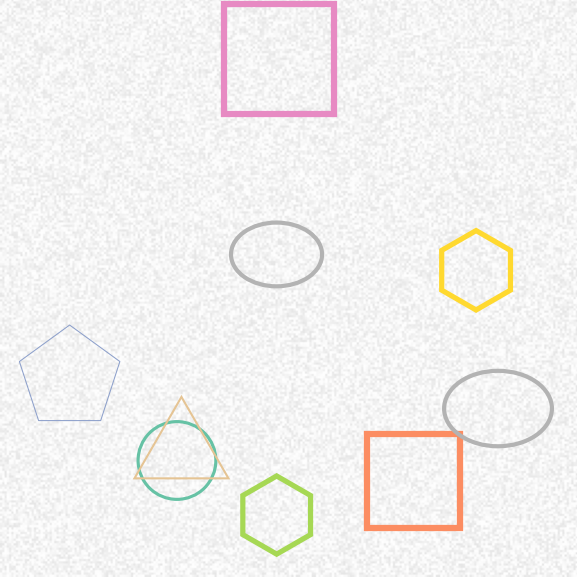[{"shape": "circle", "thickness": 1.5, "radius": 0.34, "center": [0.306, 0.202]}, {"shape": "square", "thickness": 3, "radius": 0.41, "center": [0.716, 0.166]}, {"shape": "pentagon", "thickness": 0.5, "radius": 0.46, "center": [0.121, 0.345]}, {"shape": "square", "thickness": 3, "radius": 0.48, "center": [0.483, 0.898]}, {"shape": "hexagon", "thickness": 2.5, "radius": 0.34, "center": [0.479, 0.107]}, {"shape": "hexagon", "thickness": 2.5, "radius": 0.34, "center": [0.824, 0.531]}, {"shape": "triangle", "thickness": 1, "radius": 0.47, "center": [0.314, 0.218]}, {"shape": "oval", "thickness": 2, "radius": 0.39, "center": [0.479, 0.559]}, {"shape": "oval", "thickness": 2, "radius": 0.47, "center": [0.862, 0.292]}]